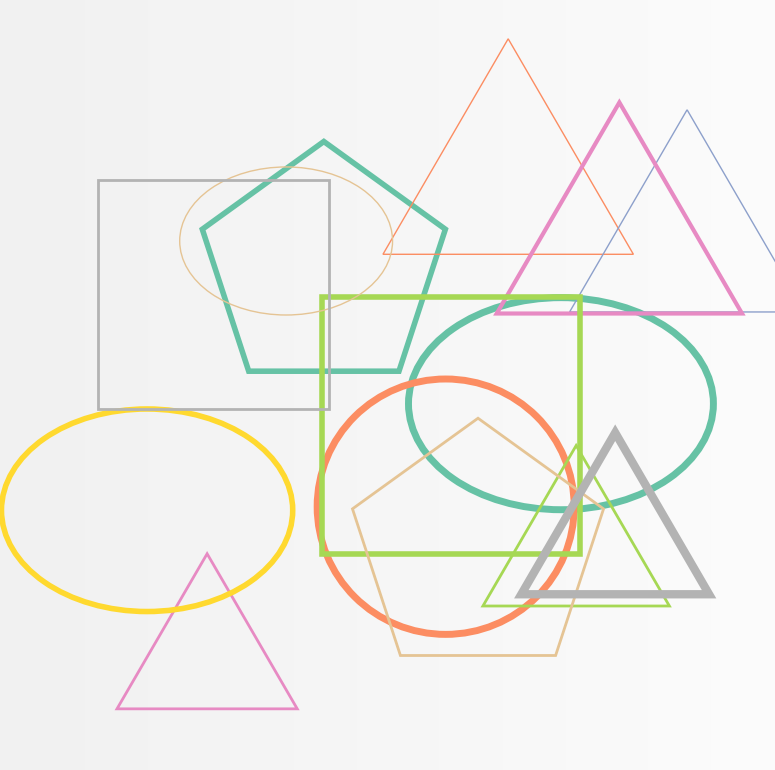[{"shape": "oval", "thickness": 2.5, "radius": 0.98, "center": [0.724, 0.476]}, {"shape": "pentagon", "thickness": 2, "radius": 0.82, "center": [0.418, 0.651]}, {"shape": "triangle", "thickness": 0.5, "radius": 0.93, "center": [0.656, 0.763]}, {"shape": "circle", "thickness": 2.5, "radius": 0.83, "center": [0.575, 0.342]}, {"shape": "triangle", "thickness": 0.5, "radius": 0.88, "center": [0.887, 0.682]}, {"shape": "triangle", "thickness": 1.5, "radius": 0.91, "center": [0.799, 0.684]}, {"shape": "triangle", "thickness": 1, "radius": 0.67, "center": [0.267, 0.147]}, {"shape": "square", "thickness": 2, "radius": 0.83, "center": [0.582, 0.447]}, {"shape": "triangle", "thickness": 1, "radius": 0.69, "center": [0.743, 0.282]}, {"shape": "oval", "thickness": 2, "radius": 0.94, "center": [0.19, 0.337]}, {"shape": "oval", "thickness": 0.5, "radius": 0.69, "center": [0.369, 0.687]}, {"shape": "pentagon", "thickness": 1, "radius": 0.85, "center": [0.617, 0.287]}, {"shape": "triangle", "thickness": 3, "radius": 0.7, "center": [0.794, 0.298]}, {"shape": "square", "thickness": 1, "radius": 0.75, "center": [0.275, 0.617]}]